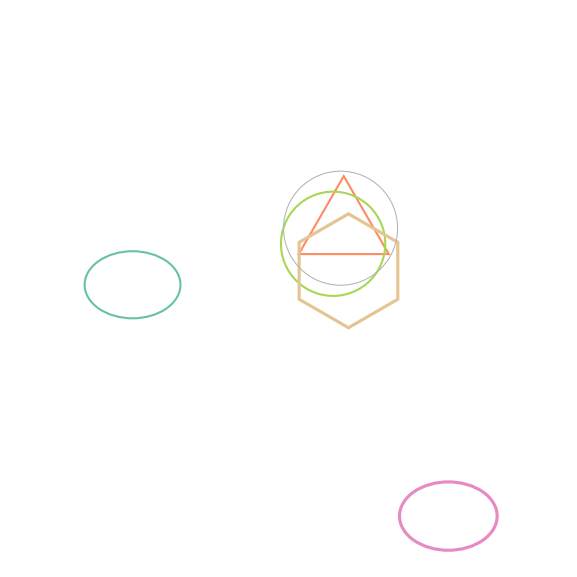[{"shape": "oval", "thickness": 1, "radius": 0.41, "center": [0.23, 0.506]}, {"shape": "triangle", "thickness": 1, "radius": 0.45, "center": [0.595, 0.604]}, {"shape": "oval", "thickness": 1.5, "radius": 0.42, "center": [0.776, 0.106]}, {"shape": "circle", "thickness": 1, "radius": 0.45, "center": [0.577, 0.577]}, {"shape": "hexagon", "thickness": 1.5, "radius": 0.49, "center": [0.603, 0.53]}, {"shape": "circle", "thickness": 0.5, "radius": 0.49, "center": [0.59, 0.604]}]